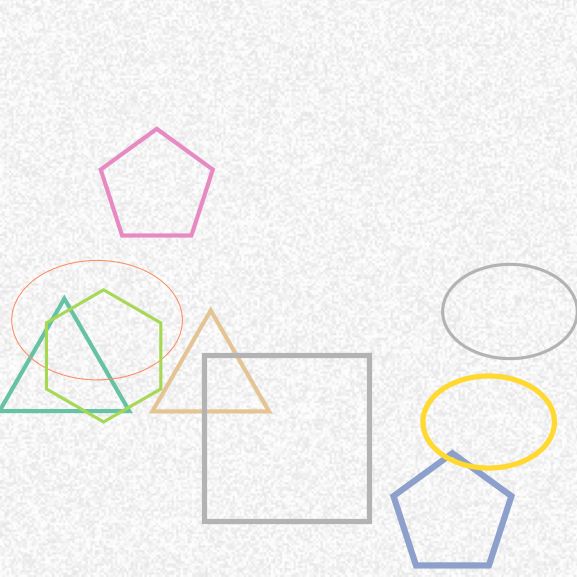[{"shape": "triangle", "thickness": 2, "radius": 0.65, "center": [0.111, 0.352]}, {"shape": "oval", "thickness": 0.5, "radius": 0.74, "center": [0.168, 0.445]}, {"shape": "pentagon", "thickness": 3, "radius": 0.54, "center": [0.783, 0.107]}, {"shape": "pentagon", "thickness": 2, "radius": 0.51, "center": [0.271, 0.674]}, {"shape": "hexagon", "thickness": 1.5, "radius": 0.57, "center": [0.179, 0.383]}, {"shape": "oval", "thickness": 2.5, "radius": 0.57, "center": [0.846, 0.268]}, {"shape": "triangle", "thickness": 2, "radius": 0.58, "center": [0.365, 0.345]}, {"shape": "square", "thickness": 2.5, "radius": 0.72, "center": [0.496, 0.24]}, {"shape": "oval", "thickness": 1.5, "radius": 0.58, "center": [0.883, 0.46]}]